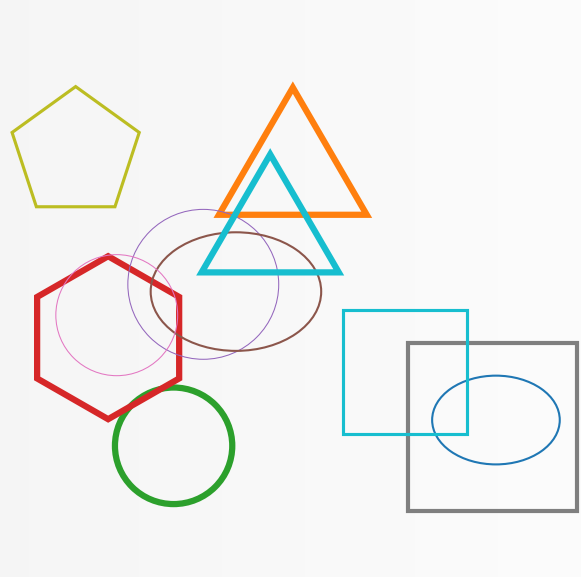[{"shape": "oval", "thickness": 1, "radius": 0.55, "center": [0.853, 0.272]}, {"shape": "triangle", "thickness": 3, "radius": 0.73, "center": [0.504, 0.701]}, {"shape": "circle", "thickness": 3, "radius": 0.5, "center": [0.299, 0.227]}, {"shape": "hexagon", "thickness": 3, "radius": 0.71, "center": [0.186, 0.414]}, {"shape": "circle", "thickness": 0.5, "radius": 0.65, "center": [0.35, 0.507]}, {"shape": "oval", "thickness": 1, "radius": 0.73, "center": [0.406, 0.494]}, {"shape": "circle", "thickness": 0.5, "radius": 0.52, "center": [0.201, 0.453]}, {"shape": "square", "thickness": 2, "radius": 0.73, "center": [0.847, 0.26]}, {"shape": "pentagon", "thickness": 1.5, "radius": 0.58, "center": [0.13, 0.734]}, {"shape": "triangle", "thickness": 3, "radius": 0.68, "center": [0.465, 0.596]}, {"shape": "square", "thickness": 1.5, "radius": 0.53, "center": [0.697, 0.355]}]